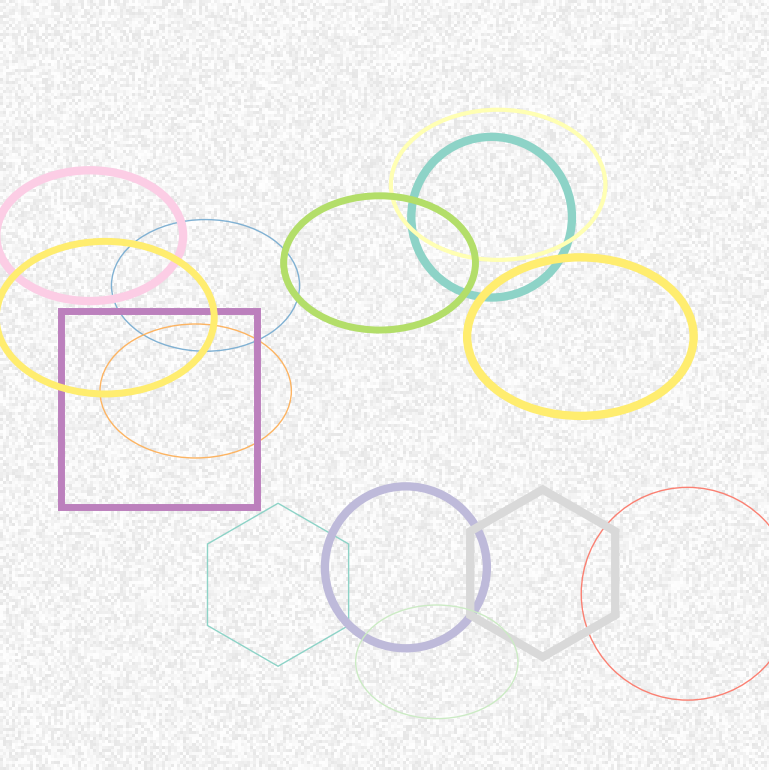[{"shape": "circle", "thickness": 3, "radius": 0.52, "center": [0.638, 0.718]}, {"shape": "hexagon", "thickness": 0.5, "radius": 0.53, "center": [0.361, 0.241]}, {"shape": "oval", "thickness": 1.5, "radius": 0.7, "center": [0.647, 0.76]}, {"shape": "circle", "thickness": 3, "radius": 0.53, "center": [0.527, 0.263]}, {"shape": "circle", "thickness": 0.5, "radius": 0.69, "center": [0.893, 0.229]}, {"shape": "oval", "thickness": 0.5, "radius": 0.61, "center": [0.267, 0.629]}, {"shape": "oval", "thickness": 0.5, "radius": 0.62, "center": [0.254, 0.492]}, {"shape": "oval", "thickness": 2.5, "radius": 0.62, "center": [0.493, 0.659]}, {"shape": "oval", "thickness": 3, "radius": 0.61, "center": [0.117, 0.694]}, {"shape": "hexagon", "thickness": 3, "radius": 0.54, "center": [0.705, 0.256]}, {"shape": "square", "thickness": 2.5, "radius": 0.64, "center": [0.206, 0.469]}, {"shape": "oval", "thickness": 0.5, "radius": 0.53, "center": [0.567, 0.14]}, {"shape": "oval", "thickness": 2.5, "radius": 0.71, "center": [0.137, 0.587]}, {"shape": "oval", "thickness": 3, "radius": 0.74, "center": [0.754, 0.563]}]